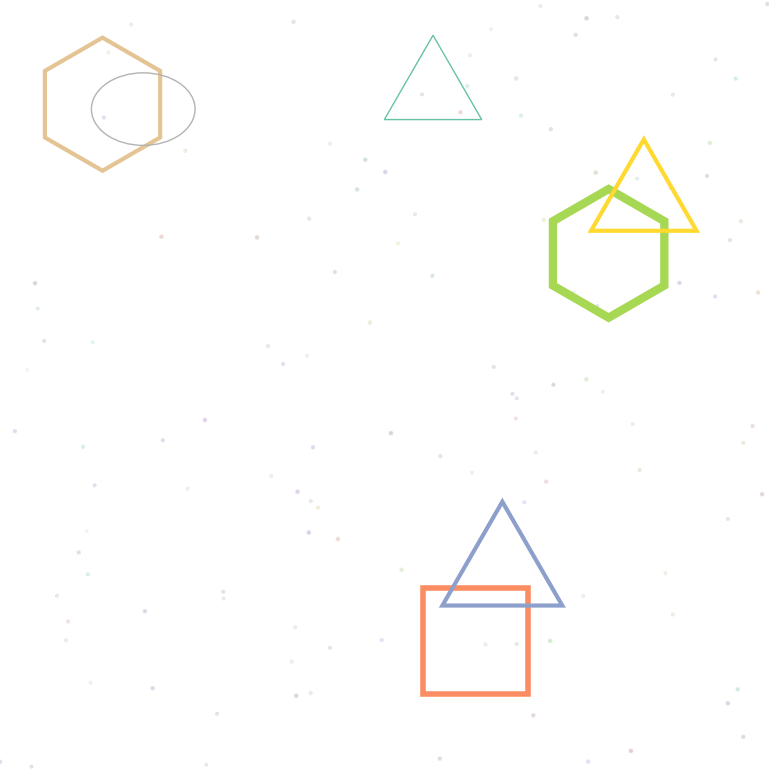[{"shape": "triangle", "thickness": 0.5, "radius": 0.36, "center": [0.562, 0.881]}, {"shape": "square", "thickness": 2, "radius": 0.34, "center": [0.618, 0.168]}, {"shape": "triangle", "thickness": 1.5, "radius": 0.45, "center": [0.652, 0.259]}, {"shape": "hexagon", "thickness": 3, "radius": 0.42, "center": [0.79, 0.671]}, {"shape": "triangle", "thickness": 1.5, "radius": 0.4, "center": [0.836, 0.74]}, {"shape": "hexagon", "thickness": 1.5, "radius": 0.43, "center": [0.133, 0.865]}, {"shape": "oval", "thickness": 0.5, "radius": 0.34, "center": [0.186, 0.858]}]